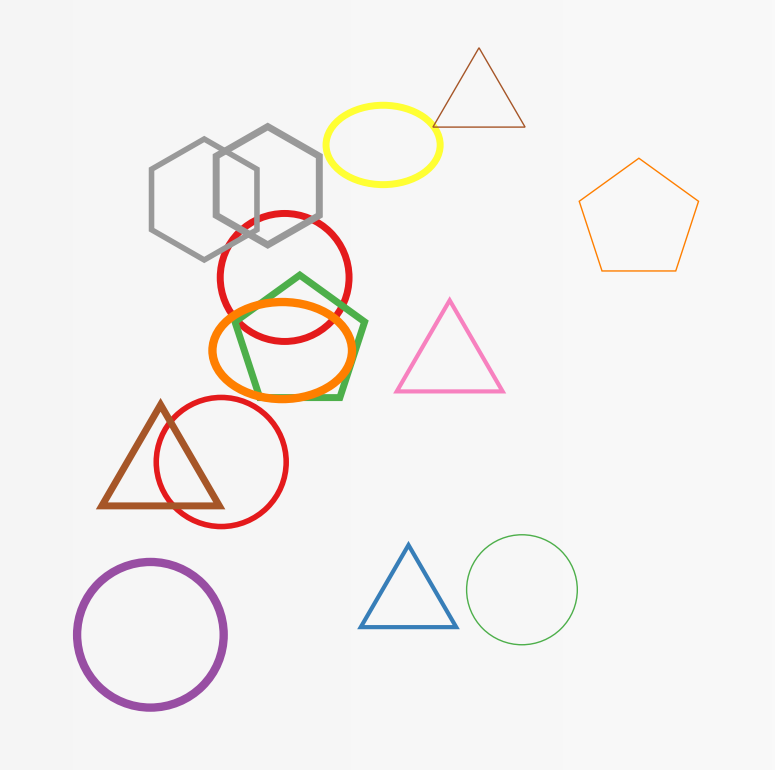[{"shape": "circle", "thickness": 2, "radius": 0.42, "center": [0.285, 0.4]}, {"shape": "circle", "thickness": 2.5, "radius": 0.42, "center": [0.367, 0.64]}, {"shape": "triangle", "thickness": 1.5, "radius": 0.36, "center": [0.527, 0.221]}, {"shape": "pentagon", "thickness": 2.5, "radius": 0.44, "center": [0.387, 0.555]}, {"shape": "circle", "thickness": 0.5, "radius": 0.36, "center": [0.673, 0.234]}, {"shape": "circle", "thickness": 3, "radius": 0.47, "center": [0.194, 0.176]}, {"shape": "oval", "thickness": 3, "radius": 0.45, "center": [0.364, 0.545]}, {"shape": "pentagon", "thickness": 0.5, "radius": 0.4, "center": [0.824, 0.714]}, {"shape": "oval", "thickness": 2.5, "radius": 0.37, "center": [0.494, 0.812]}, {"shape": "triangle", "thickness": 2.5, "radius": 0.44, "center": [0.207, 0.387]}, {"shape": "triangle", "thickness": 0.5, "radius": 0.34, "center": [0.618, 0.869]}, {"shape": "triangle", "thickness": 1.5, "radius": 0.39, "center": [0.58, 0.531]}, {"shape": "hexagon", "thickness": 2, "radius": 0.39, "center": [0.264, 0.741]}, {"shape": "hexagon", "thickness": 2.5, "radius": 0.38, "center": [0.345, 0.759]}]